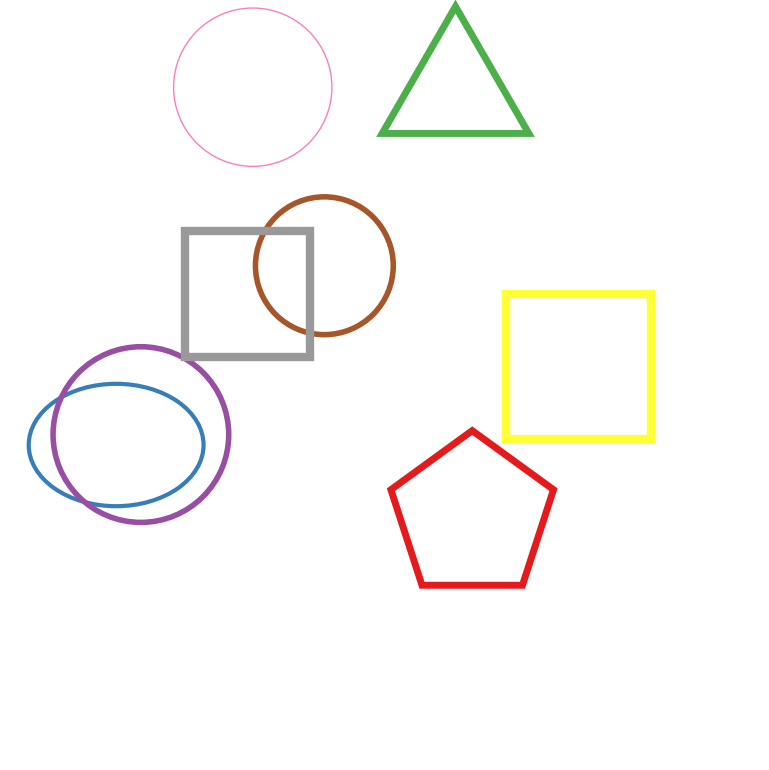[{"shape": "pentagon", "thickness": 2.5, "radius": 0.55, "center": [0.613, 0.33]}, {"shape": "oval", "thickness": 1.5, "radius": 0.57, "center": [0.151, 0.422]}, {"shape": "triangle", "thickness": 2.5, "radius": 0.55, "center": [0.592, 0.882]}, {"shape": "circle", "thickness": 2, "radius": 0.57, "center": [0.183, 0.436]}, {"shape": "square", "thickness": 3, "radius": 0.47, "center": [0.751, 0.524]}, {"shape": "circle", "thickness": 2, "radius": 0.45, "center": [0.421, 0.655]}, {"shape": "circle", "thickness": 0.5, "radius": 0.51, "center": [0.328, 0.887]}, {"shape": "square", "thickness": 3, "radius": 0.41, "center": [0.321, 0.618]}]